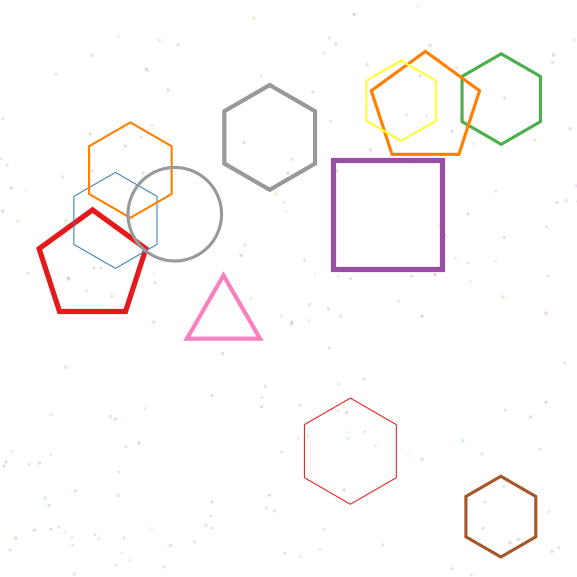[{"shape": "hexagon", "thickness": 0.5, "radius": 0.46, "center": [0.607, 0.218]}, {"shape": "pentagon", "thickness": 2.5, "radius": 0.49, "center": [0.16, 0.538]}, {"shape": "hexagon", "thickness": 0.5, "radius": 0.42, "center": [0.2, 0.618]}, {"shape": "hexagon", "thickness": 1.5, "radius": 0.39, "center": [0.868, 0.828]}, {"shape": "square", "thickness": 2.5, "radius": 0.47, "center": [0.671, 0.627]}, {"shape": "pentagon", "thickness": 1.5, "radius": 0.49, "center": [0.737, 0.812]}, {"shape": "hexagon", "thickness": 1, "radius": 0.41, "center": [0.226, 0.705]}, {"shape": "hexagon", "thickness": 1, "radius": 0.35, "center": [0.695, 0.825]}, {"shape": "hexagon", "thickness": 1.5, "radius": 0.35, "center": [0.867, 0.105]}, {"shape": "triangle", "thickness": 2, "radius": 0.37, "center": [0.387, 0.449]}, {"shape": "hexagon", "thickness": 2, "radius": 0.45, "center": [0.467, 0.761]}, {"shape": "circle", "thickness": 1.5, "radius": 0.4, "center": [0.303, 0.628]}]